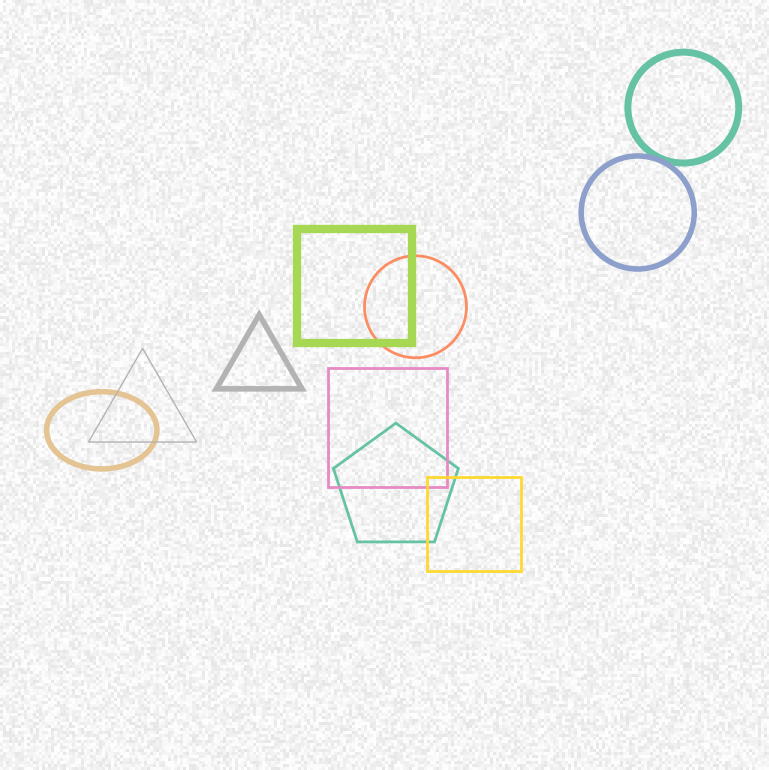[{"shape": "pentagon", "thickness": 1, "radius": 0.43, "center": [0.514, 0.365]}, {"shape": "circle", "thickness": 2.5, "radius": 0.36, "center": [0.887, 0.86]}, {"shape": "circle", "thickness": 1, "radius": 0.33, "center": [0.54, 0.602]}, {"shape": "circle", "thickness": 2, "radius": 0.37, "center": [0.828, 0.724]}, {"shape": "square", "thickness": 1, "radius": 0.39, "center": [0.504, 0.445]}, {"shape": "square", "thickness": 3, "radius": 0.37, "center": [0.46, 0.628]}, {"shape": "square", "thickness": 1, "radius": 0.3, "center": [0.615, 0.319]}, {"shape": "oval", "thickness": 2, "radius": 0.36, "center": [0.132, 0.441]}, {"shape": "triangle", "thickness": 2, "radius": 0.32, "center": [0.337, 0.527]}, {"shape": "triangle", "thickness": 0.5, "radius": 0.41, "center": [0.185, 0.466]}]